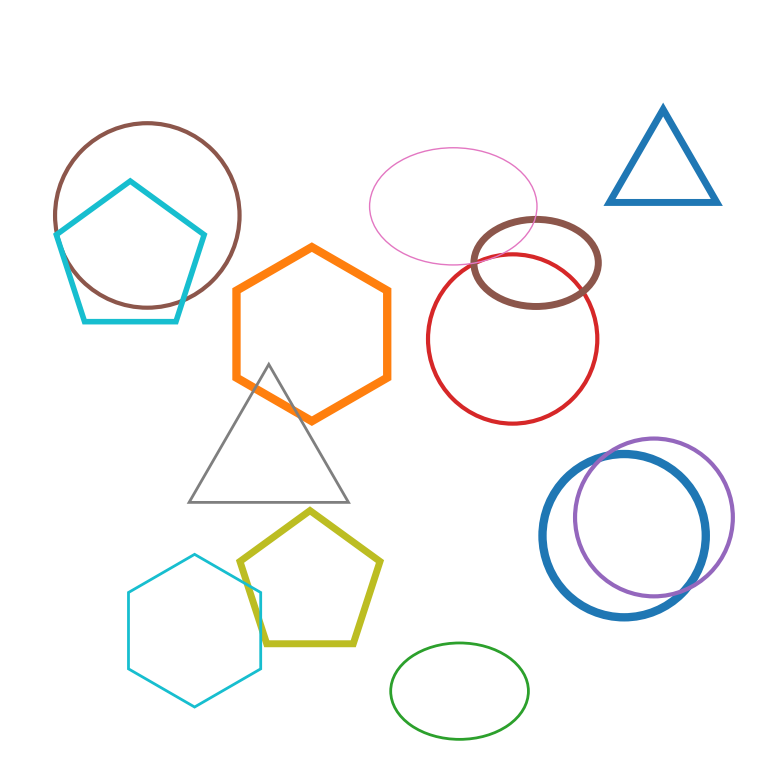[{"shape": "circle", "thickness": 3, "radius": 0.53, "center": [0.811, 0.304]}, {"shape": "triangle", "thickness": 2.5, "radius": 0.4, "center": [0.861, 0.777]}, {"shape": "hexagon", "thickness": 3, "radius": 0.57, "center": [0.405, 0.566]}, {"shape": "oval", "thickness": 1, "radius": 0.45, "center": [0.597, 0.102]}, {"shape": "circle", "thickness": 1.5, "radius": 0.55, "center": [0.666, 0.56]}, {"shape": "circle", "thickness": 1.5, "radius": 0.51, "center": [0.849, 0.328]}, {"shape": "oval", "thickness": 2.5, "radius": 0.4, "center": [0.696, 0.659]}, {"shape": "circle", "thickness": 1.5, "radius": 0.6, "center": [0.191, 0.72]}, {"shape": "oval", "thickness": 0.5, "radius": 0.54, "center": [0.589, 0.732]}, {"shape": "triangle", "thickness": 1, "radius": 0.6, "center": [0.349, 0.407]}, {"shape": "pentagon", "thickness": 2.5, "radius": 0.48, "center": [0.403, 0.241]}, {"shape": "hexagon", "thickness": 1, "radius": 0.5, "center": [0.253, 0.181]}, {"shape": "pentagon", "thickness": 2, "radius": 0.5, "center": [0.169, 0.664]}]